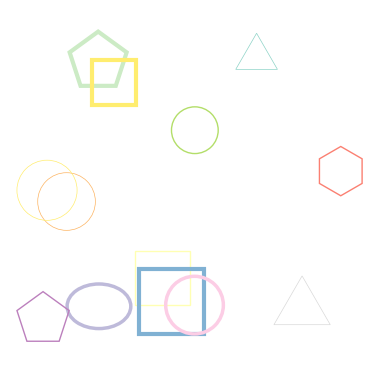[{"shape": "triangle", "thickness": 0.5, "radius": 0.31, "center": [0.666, 0.851]}, {"shape": "square", "thickness": 1, "radius": 0.35, "center": [0.423, 0.277]}, {"shape": "oval", "thickness": 2.5, "radius": 0.41, "center": [0.257, 0.204]}, {"shape": "hexagon", "thickness": 1, "radius": 0.32, "center": [0.885, 0.556]}, {"shape": "square", "thickness": 3, "radius": 0.42, "center": [0.445, 0.216]}, {"shape": "circle", "thickness": 0.5, "radius": 0.37, "center": [0.173, 0.477]}, {"shape": "circle", "thickness": 1, "radius": 0.3, "center": [0.506, 0.662]}, {"shape": "circle", "thickness": 2.5, "radius": 0.37, "center": [0.505, 0.207]}, {"shape": "triangle", "thickness": 0.5, "radius": 0.42, "center": [0.785, 0.199]}, {"shape": "pentagon", "thickness": 1, "radius": 0.36, "center": [0.112, 0.171]}, {"shape": "pentagon", "thickness": 3, "radius": 0.39, "center": [0.255, 0.84]}, {"shape": "circle", "thickness": 0.5, "radius": 0.39, "center": [0.122, 0.506]}, {"shape": "square", "thickness": 3, "radius": 0.29, "center": [0.296, 0.785]}]